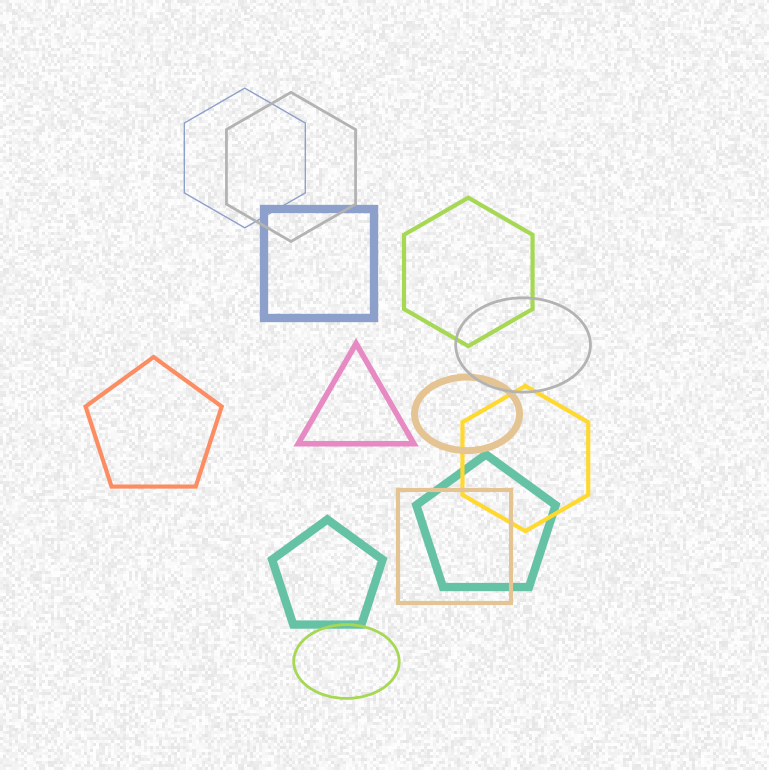[{"shape": "pentagon", "thickness": 3, "radius": 0.48, "center": [0.631, 0.315]}, {"shape": "pentagon", "thickness": 3, "radius": 0.38, "center": [0.425, 0.25]}, {"shape": "pentagon", "thickness": 1.5, "radius": 0.46, "center": [0.2, 0.443]}, {"shape": "square", "thickness": 3, "radius": 0.36, "center": [0.415, 0.658]}, {"shape": "hexagon", "thickness": 0.5, "radius": 0.45, "center": [0.318, 0.795]}, {"shape": "triangle", "thickness": 2, "radius": 0.43, "center": [0.462, 0.467]}, {"shape": "hexagon", "thickness": 1.5, "radius": 0.48, "center": [0.608, 0.647]}, {"shape": "oval", "thickness": 1, "radius": 0.34, "center": [0.45, 0.141]}, {"shape": "hexagon", "thickness": 1.5, "radius": 0.47, "center": [0.682, 0.405]}, {"shape": "oval", "thickness": 2.5, "radius": 0.34, "center": [0.607, 0.463]}, {"shape": "square", "thickness": 1.5, "radius": 0.37, "center": [0.59, 0.29]}, {"shape": "hexagon", "thickness": 1, "radius": 0.48, "center": [0.378, 0.783]}, {"shape": "oval", "thickness": 1, "radius": 0.44, "center": [0.679, 0.552]}]